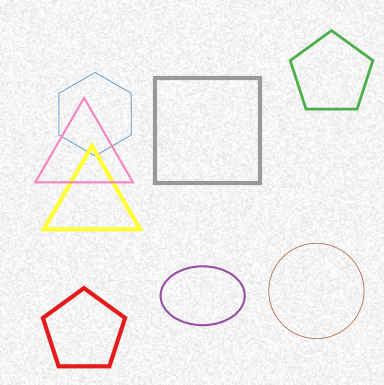[{"shape": "pentagon", "thickness": 3, "radius": 0.56, "center": [0.218, 0.139]}, {"shape": "hexagon", "thickness": 0.5, "radius": 0.54, "center": [0.247, 0.704]}, {"shape": "pentagon", "thickness": 2, "radius": 0.56, "center": [0.861, 0.808]}, {"shape": "oval", "thickness": 1.5, "radius": 0.55, "center": [0.526, 0.232]}, {"shape": "triangle", "thickness": 3, "radius": 0.72, "center": [0.239, 0.477]}, {"shape": "circle", "thickness": 0.5, "radius": 0.62, "center": [0.822, 0.244]}, {"shape": "triangle", "thickness": 1.5, "radius": 0.73, "center": [0.218, 0.6]}, {"shape": "square", "thickness": 3, "radius": 0.68, "center": [0.538, 0.662]}]